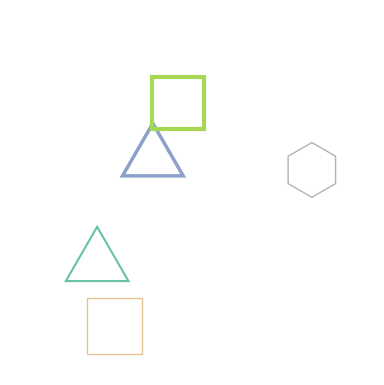[{"shape": "triangle", "thickness": 1.5, "radius": 0.47, "center": [0.252, 0.317]}, {"shape": "triangle", "thickness": 2.5, "radius": 0.45, "center": [0.397, 0.589]}, {"shape": "square", "thickness": 3, "radius": 0.34, "center": [0.463, 0.732]}, {"shape": "square", "thickness": 1, "radius": 0.36, "center": [0.298, 0.153]}, {"shape": "hexagon", "thickness": 1, "radius": 0.36, "center": [0.81, 0.559]}]